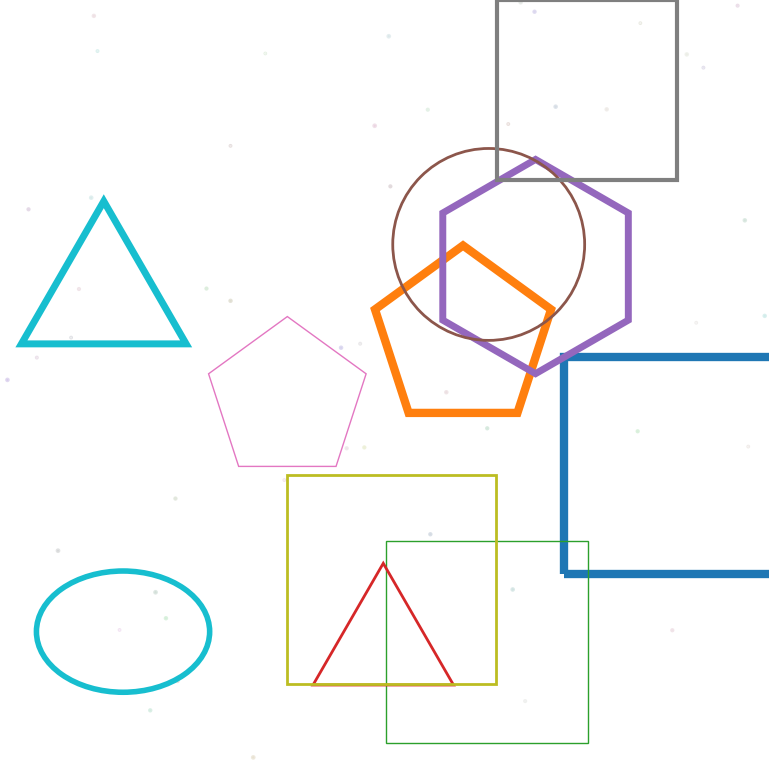[{"shape": "square", "thickness": 3, "radius": 0.7, "center": [0.874, 0.396]}, {"shape": "pentagon", "thickness": 3, "radius": 0.6, "center": [0.601, 0.561]}, {"shape": "square", "thickness": 0.5, "radius": 0.66, "center": [0.633, 0.166]}, {"shape": "triangle", "thickness": 1, "radius": 0.53, "center": [0.498, 0.163]}, {"shape": "hexagon", "thickness": 2.5, "radius": 0.7, "center": [0.696, 0.654]}, {"shape": "circle", "thickness": 1, "radius": 0.62, "center": [0.635, 0.683]}, {"shape": "pentagon", "thickness": 0.5, "radius": 0.54, "center": [0.373, 0.481]}, {"shape": "square", "thickness": 1.5, "radius": 0.59, "center": [0.762, 0.883]}, {"shape": "square", "thickness": 1, "radius": 0.68, "center": [0.508, 0.247]}, {"shape": "triangle", "thickness": 2.5, "radius": 0.62, "center": [0.135, 0.615]}, {"shape": "oval", "thickness": 2, "radius": 0.56, "center": [0.16, 0.18]}]